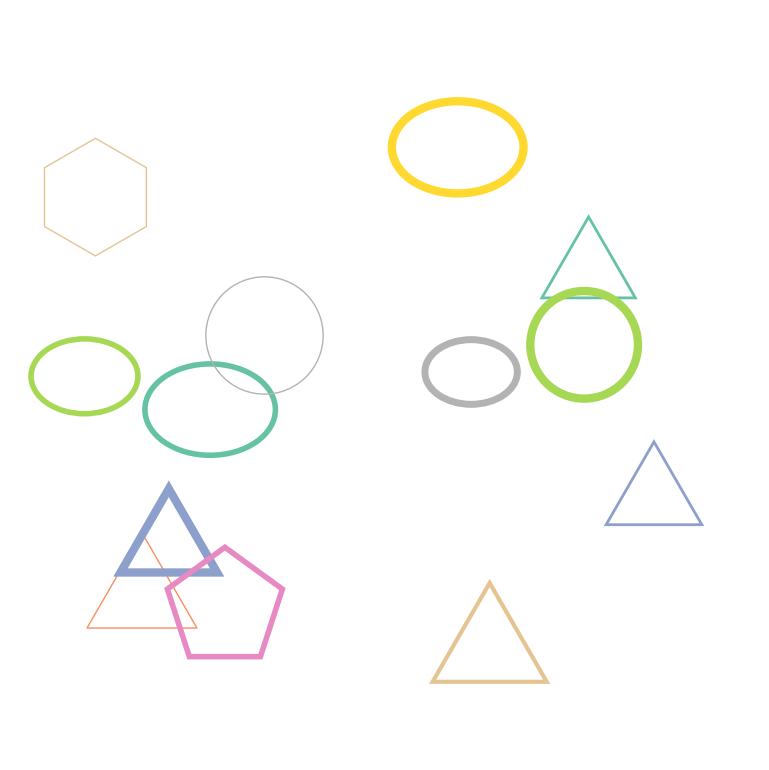[{"shape": "oval", "thickness": 2, "radius": 0.42, "center": [0.273, 0.468]}, {"shape": "triangle", "thickness": 1, "radius": 0.35, "center": [0.764, 0.648]}, {"shape": "triangle", "thickness": 0.5, "radius": 0.41, "center": [0.184, 0.226]}, {"shape": "triangle", "thickness": 1, "radius": 0.36, "center": [0.849, 0.354]}, {"shape": "triangle", "thickness": 3, "radius": 0.36, "center": [0.219, 0.293]}, {"shape": "pentagon", "thickness": 2, "radius": 0.39, "center": [0.292, 0.211]}, {"shape": "circle", "thickness": 3, "radius": 0.35, "center": [0.759, 0.552]}, {"shape": "oval", "thickness": 2, "radius": 0.35, "center": [0.11, 0.511]}, {"shape": "oval", "thickness": 3, "radius": 0.43, "center": [0.594, 0.809]}, {"shape": "hexagon", "thickness": 0.5, "radius": 0.38, "center": [0.124, 0.744]}, {"shape": "triangle", "thickness": 1.5, "radius": 0.43, "center": [0.636, 0.157]}, {"shape": "oval", "thickness": 2.5, "radius": 0.3, "center": [0.612, 0.517]}, {"shape": "circle", "thickness": 0.5, "radius": 0.38, "center": [0.344, 0.564]}]